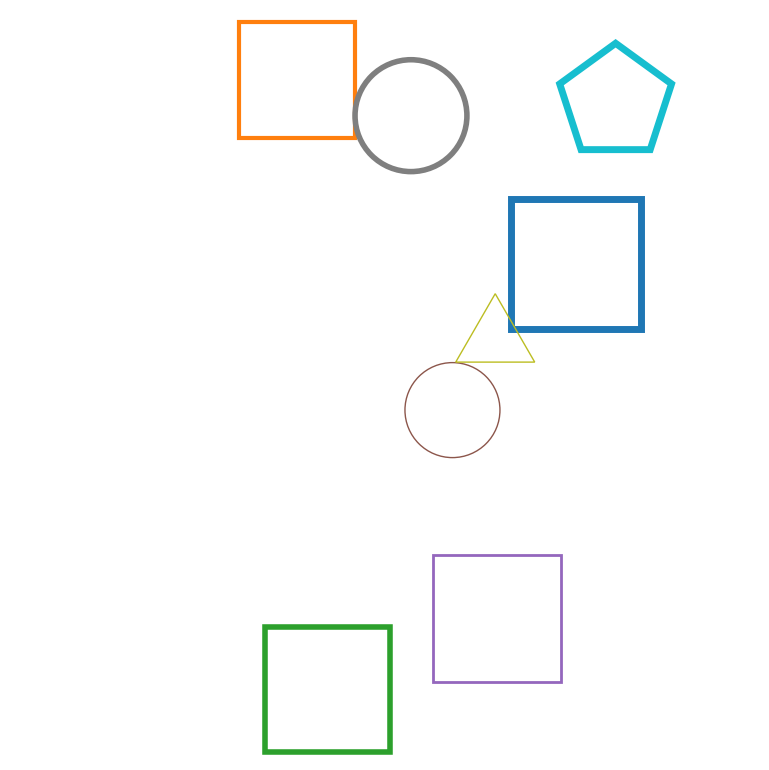[{"shape": "square", "thickness": 2.5, "radius": 0.42, "center": [0.748, 0.657]}, {"shape": "square", "thickness": 1.5, "radius": 0.38, "center": [0.386, 0.896]}, {"shape": "square", "thickness": 2, "radius": 0.41, "center": [0.425, 0.105]}, {"shape": "square", "thickness": 1, "radius": 0.41, "center": [0.646, 0.197]}, {"shape": "circle", "thickness": 0.5, "radius": 0.31, "center": [0.588, 0.467]}, {"shape": "circle", "thickness": 2, "radius": 0.36, "center": [0.534, 0.85]}, {"shape": "triangle", "thickness": 0.5, "radius": 0.3, "center": [0.643, 0.559]}, {"shape": "pentagon", "thickness": 2.5, "radius": 0.38, "center": [0.8, 0.867]}]